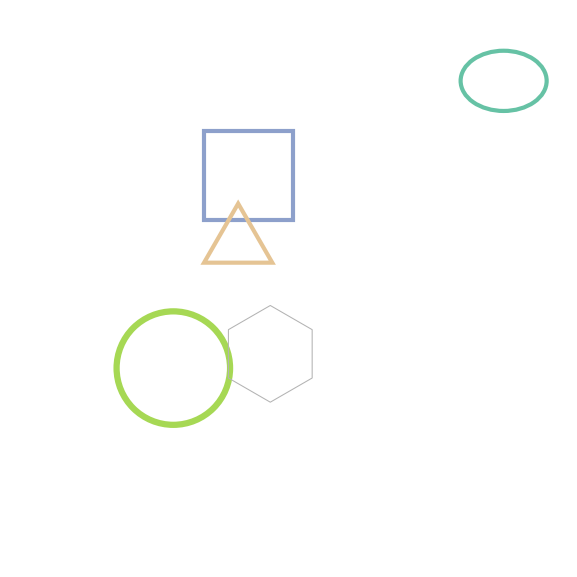[{"shape": "oval", "thickness": 2, "radius": 0.37, "center": [0.872, 0.859]}, {"shape": "square", "thickness": 2, "radius": 0.38, "center": [0.43, 0.695]}, {"shape": "circle", "thickness": 3, "radius": 0.49, "center": [0.3, 0.362]}, {"shape": "triangle", "thickness": 2, "radius": 0.34, "center": [0.412, 0.578]}, {"shape": "hexagon", "thickness": 0.5, "radius": 0.42, "center": [0.468, 0.386]}]